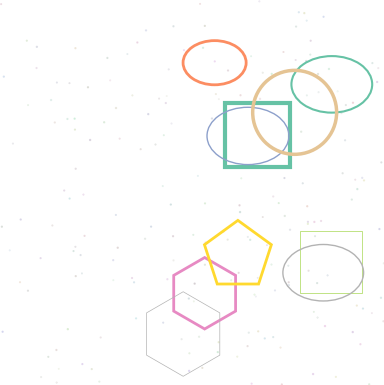[{"shape": "square", "thickness": 3, "radius": 0.42, "center": [0.668, 0.649]}, {"shape": "oval", "thickness": 1.5, "radius": 0.52, "center": [0.862, 0.781]}, {"shape": "oval", "thickness": 2, "radius": 0.41, "center": [0.557, 0.837]}, {"shape": "oval", "thickness": 1, "radius": 0.53, "center": [0.644, 0.647]}, {"shape": "hexagon", "thickness": 2, "radius": 0.46, "center": [0.532, 0.238]}, {"shape": "square", "thickness": 0.5, "radius": 0.4, "center": [0.86, 0.319]}, {"shape": "pentagon", "thickness": 2, "radius": 0.46, "center": [0.618, 0.336]}, {"shape": "circle", "thickness": 2.5, "radius": 0.55, "center": [0.765, 0.708]}, {"shape": "hexagon", "thickness": 0.5, "radius": 0.55, "center": [0.476, 0.132]}, {"shape": "oval", "thickness": 1, "radius": 0.52, "center": [0.84, 0.292]}]